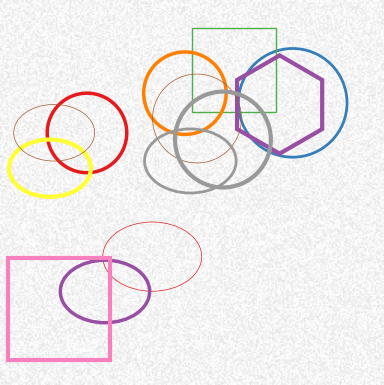[{"shape": "oval", "thickness": 0.5, "radius": 0.64, "center": [0.395, 0.333]}, {"shape": "circle", "thickness": 2.5, "radius": 0.52, "center": [0.226, 0.655]}, {"shape": "circle", "thickness": 2, "radius": 0.71, "center": [0.76, 0.733]}, {"shape": "square", "thickness": 1, "radius": 0.55, "center": [0.607, 0.818]}, {"shape": "oval", "thickness": 2.5, "radius": 0.58, "center": [0.273, 0.243]}, {"shape": "hexagon", "thickness": 3, "radius": 0.64, "center": [0.726, 0.728]}, {"shape": "circle", "thickness": 2.5, "radius": 0.54, "center": [0.48, 0.758]}, {"shape": "oval", "thickness": 3, "radius": 0.53, "center": [0.13, 0.563]}, {"shape": "circle", "thickness": 0.5, "radius": 0.58, "center": [0.512, 0.692]}, {"shape": "oval", "thickness": 0.5, "radius": 0.53, "center": [0.141, 0.655]}, {"shape": "square", "thickness": 3, "radius": 0.66, "center": [0.153, 0.197]}, {"shape": "circle", "thickness": 3, "radius": 0.62, "center": [0.579, 0.638]}, {"shape": "oval", "thickness": 2, "radius": 0.59, "center": [0.494, 0.582]}]